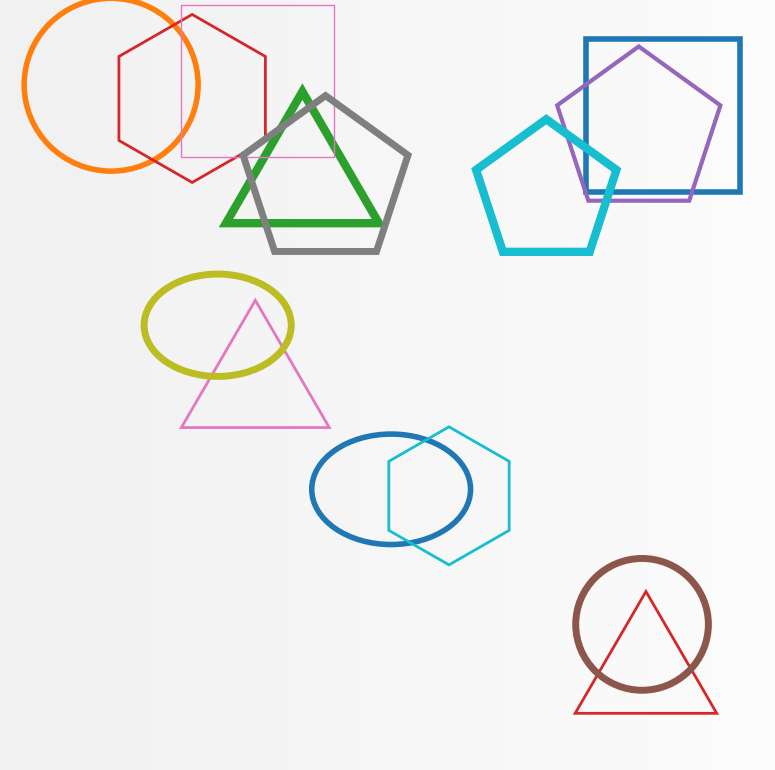[{"shape": "oval", "thickness": 2, "radius": 0.51, "center": [0.505, 0.365]}, {"shape": "square", "thickness": 2, "radius": 0.5, "center": [0.856, 0.851]}, {"shape": "circle", "thickness": 2, "radius": 0.56, "center": [0.143, 0.89]}, {"shape": "triangle", "thickness": 3, "radius": 0.57, "center": [0.39, 0.767]}, {"shape": "hexagon", "thickness": 1, "radius": 0.55, "center": [0.248, 0.872]}, {"shape": "triangle", "thickness": 1, "radius": 0.53, "center": [0.833, 0.126]}, {"shape": "pentagon", "thickness": 1.5, "radius": 0.55, "center": [0.824, 0.829]}, {"shape": "circle", "thickness": 2.5, "radius": 0.43, "center": [0.828, 0.189]}, {"shape": "triangle", "thickness": 1, "radius": 0.55, "center": [0.329, 0.5]}, {"shape": "square", "thickness": 0.5, "radius": 0.49, "center": [0.332, 0.895]}, {"shape": "pentagon", "thickness": 2.5, "radius": 0.56, "center": [0.42, 0.764]}, {"shape": "oval", "thickness": 2.5, "radius": 0.47, "center": [0.281, 0.578]}, {"shape": "pentagon", "thickness": 3, "radius": 0.48, "center": [0.705, 0.75]}, {"shape": "hexagon", "thickness": 1, "radius": 0.45, "center": [0.579, 0.356]}]